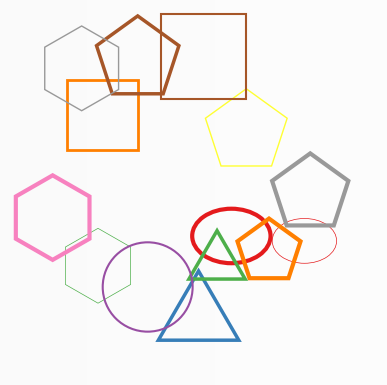[{"shape": "oval", "thickness": 0.5, "radius": 0.42, "center": [0.786, 0.374]}, {"shape": "oval", "thickness": 3, "radius": 0.51, "center": [0.597, 0.387]}, {"shape": "triangle", "thickness": 2.5, "radius": 0.6, "center": [0.512, 0.176]}, {"shape": "hexagon", "thickness": 0.5, "radius": 0.49, "center": [0.253, 0.31]}, {"shape": "triangle", "thickness": 2.5, "radius": 0.42, "center": [0.56, 0.317]}, {"shape": "circle", "thickness": 1.5, "radius": 0.58, "center": [0.381, 0.255]}, {"shape": "pentagon", "thickness": 3, "radius": 0.43, "center": [0.694, 0.347]}, {"shape": "square", "thickness": 2, "radius": 0.45, "center": [0.264, 0.701]}, {"shape": "pentagon", "thickness": 1, "radius": 0.55, "center": [0.636, 0.659]}, {"shape": "pentagon", "thickness": 2.5, "radius": 0.56, "center": [0.355, 0.847]}, {"shape": "square", "thickness": 1.5, "radius": 0.55, "center": [0.524, 0.852]}, {"shape": "hexagon", "thickness": 3, "radius": 0.55, "center": [0.136, 0.435]}, {"shape": "pentagon", "thickness": 3, "radius": 0.52, "center": [0.801, 0.498]}, {"shape": "hexagon", "thickness": 1, "radius": 0.55, "center": [0.211, 0.822]}]